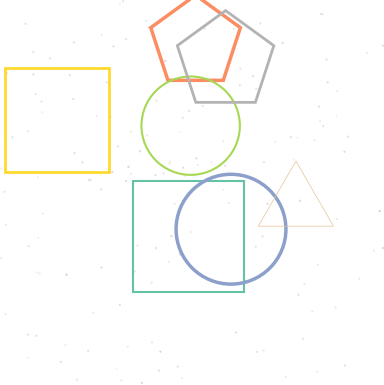[{"shape": "square", "thickness": 1.5, "radius": 0.72, "center": [0.49, 0.385]}, {"shape": "pentagon", "thickness": 2.5, "radius": 0.61, "center": [0.508, 0.89]}, {"shape": "circle", "thickness": 2.5, "radius": 0.71, "center": [0.6, 0.405]}, {"shape": "circle", "thickness": 1.5, "radius": 0.64, "center": [0.495, 0.674]}, {"shape": "square", "thickness": 2, "radius": 0.67, "center": [0.149, 0.689]}, {"shape": "triangle", "thickness": 0.5, "radius": 0.56, "center": [0.769, 0.469]}, {"shape": "pentagon", "thickness": 2, "radius": 0.66, "center": [0.586, 0.841]}]